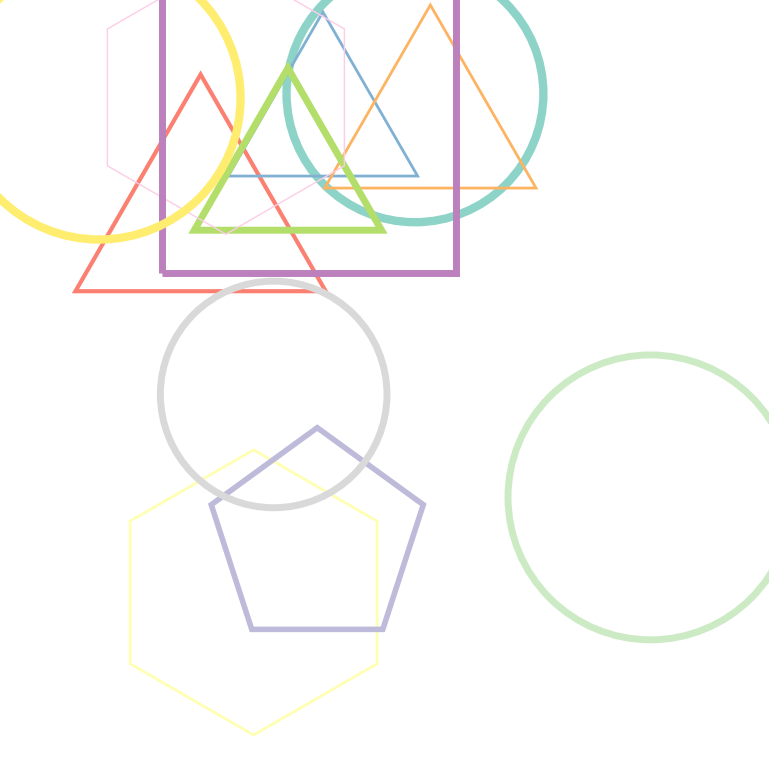[{"shape": "circle", "thickness": 3, "radius": 0.83, "center": [0.539, 0.878]}, {"shape": "hexagon", "thickness": 1, "radius": 0.93, "center": [0.329, 0.231]}, {"shape": "pentagon", "thickness": 2, "radius": 0.72, "center": [0.412, 0.3]}, {"shape": "triangle", "thickness": 1.5, "radius": 0.94, "center": [0.261, 0.716]}, {"shape": "triangle", "thickness": 1, "radius": 0.71, "center": [0.419, 0.842]}, {"shape": "triangle", "thickness": 1, "radius": 0.79, "center": [0.559, 0.835]}, {"shape": "triangle", "thickness": 2.5, "radius": 0.7, "center": [0.374, 0.771]}, {"shape": "hexagon", "thickness": 0.5, "radius": 0.89, "center": [0.293, 0.874]}, {"shape": "circle", "thickness": 2.5, "radius": 0.74, "center": [0.355, 0.488]}, {"shape": "square", "thickness": 2.5, "radius": 0.95, "center": [0.401, 0.837]}, {"shape": "circle", "thickness": 2.5, "radius": 0.92, "center": [0.845, 0.354]}, {"shape": "circle", "thickness": 3, "radius": 0.92, "center": [0.129, 0.872]}]